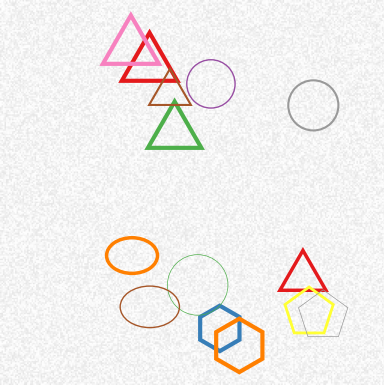[{"shape": "triangle", "thickness": 3, "radius": 0.42, "center": [0.388, 0.832]}, {"shape": "triangle", "thickness": 2.5, "radius": 0.35, "center": [0.787, 0.281]}, {"shape": "hexagon", "thickness": 3, "radius": 0.29, "center": [0.571, 0.147]}, {"shape": "triangle", "thickness": 3, "radius": 0.4, "center": [0.454, 0.656]}, {"shape": "circle", "thickness": 0.5, "radius": 0.39, "center": [0.513, 0.26]}, {"shape": "circle", "thickness": 1, "radius": 0.31, "center": [0.548, 0.782]}, {"shape": "oval", "thickness": 2.5, "radius": 0.33, "center": [0.343, 0.336]}, {"shape": "hexagon", "thickness": 3, "radius": 0.35, "center": [0.622, 0.103]}, {"shape": "pentagon", "thickness": 2, "radius": 0.33, "center": [0.803, 0.189]}, {"shape": "triangle", "thickness": 1.5, "radius": 0.31, "center": [0.442, 0.759]}, {"shape": "oval", "thickness": 1, "radius": 0.38, "center": [0.389, 0.203]}, {"shape": "triangle", "thickness": 3, "radius": 0.42, "center": [0.34, 0.876]}, {"shape": "circle", "thickness": 1.5, "radius": 0.33, "center": [0.814, 0.726]}, {"shape": "pentagon", "thickness": 0.5, "radius": 0.34, "center": [0.839, 0.18]}]